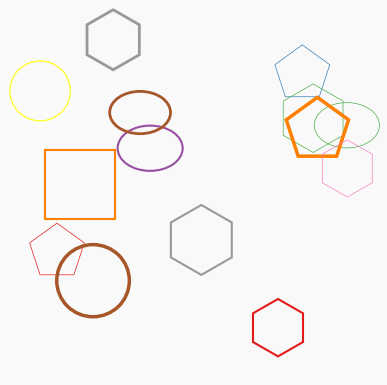[{"shape": "pentagon", "thickness": 0.5, "radius": 0.37, "center": [0.147, 0.346]}, {"shape": "hexagon", "thickness": 1.5, "radius": 0.37, "center": [0.717, 0.149]}, {"shape": "pentagon", "thickness": 0.5, "radius": 0.37, "center": [0.78, 0.809]}, {"shape": "oval", "thickness": 0.5, "radius": 0.42, "center": [0.895, 0.675]}, {"shape": "hexagon", "thickness": 0.5, "radius": 0.45, "center": [0.808, 0.693]}, {"shape": "oval", "thickness": 1.5, "radius": 0.42, "center": [0.387, 0.615]}, {"shape": "square", "thickness": 1.5, "radius": 0.45, "center": [0.207, 0.52]}, {"shape": "pentagon", "thickness": 2.5, "radius": 0.42, "center": [0.819, 0.663]}, {"shape": "circle", "thickness": 1, "radius": 0.39, "center": [0.104, 0.764]}, {"shape": "circle", "thickness": 2.5, "radius": 0.47, "center": [0.24, 0.271]}, {"shape": "oval", "thickness": 2, "radius": 0.39, "center": [0.362, 0.708]}, {"shape": "hexagon", "thickness": 0.5, "radius": 0.37, "center": [0.896, 0.562]}, {"shape": "hexagon", "thickness": 1.5, "radius": 0.45, "center": [0.52, 0.377]}, {"shape": "hexagon", "thickness": 2, "radius": 0.39, "center": [0.292, 0.897]}]